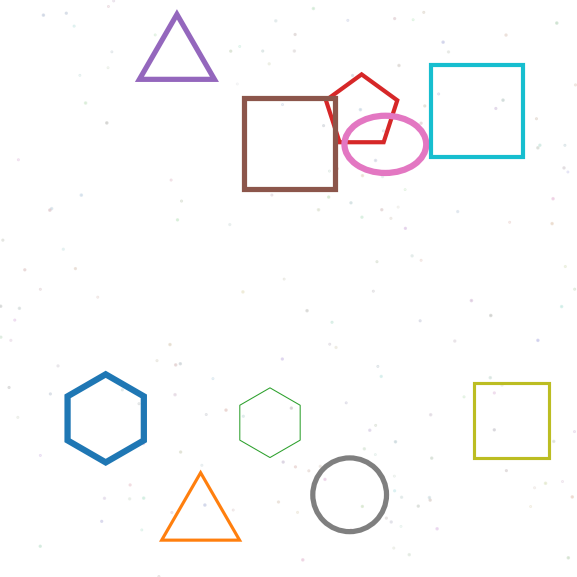[{"shape": "hexagon", "thickness": 3, "radius": 0.38, "center": [0.183, 0.275]}, {"shape": "triangle", "thickness": 1.5, "radius": 0.39, "center": [0.347, 0.103]}, {"shape": "hexagon", "thickness": 0.5, "radius": 0.3, "center": [0.468, 0.267]}, {"shape": "pentagon", "thickness": 2, "radius": 0.32, "center": [0.626, 0.805]}, {"shape": "triangle", "thickness": 2.5, "radius": 0.38, "center": [0.306, 0.899]}, {"shape": "square", "thickness": 2.5, "radius": 0.39, "center": [0.501, 0.751]}, {"shape": "oval", "thickness": 3, "radius": 0.35, "center": [0.667, 0.749]}, {"shape": "circle", "thickness": 2.5, "radius": 0.32, "center": [0.605, 0.142]}, {"shape": "square", "thickness": 1.5, "radius": 0.32, "center": [0.886, 0.271]}, {"shape": "square", "thickness": 2, "radius": 0.4, "center": [0.826, 0.808]}]